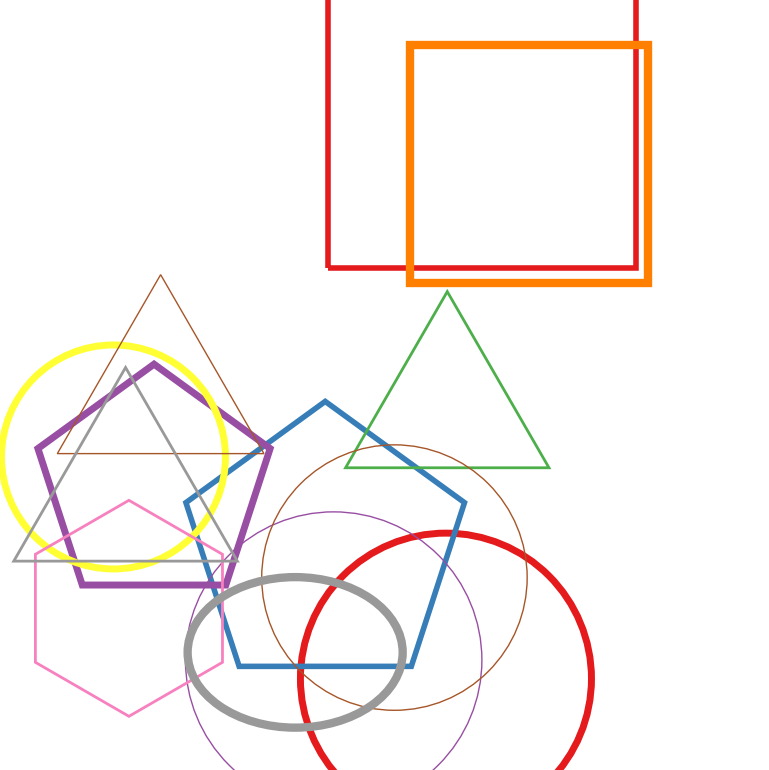[{"shape": "square", "thickness": 2, "radius": 1.0, "center": [0.626, 0.852]}, {"shape": "circle", "thickness": 2.5, "radius": 0.94, "center": [0.579, 0.119]}, {"shape": "pentagon", "thickness": 2, "radius": 0.95, "center": [0.422, 0.288]}, {"shape": "triangle", "thickness": 1, "radius": 0.76, "center": [0.581, 0.469]}, {"shape": "circle", "thickness": 0.5, "radius": 0.96, "center": [0.433, 0.143]}, {"shape": "pentagon", "thickness": 2.5, "radius": 0.79, "center": [0.2, 0.368]}, {"shape": "square", "thickness": 3, "radius": 0.77, "center": [0.688, 0.787]}, {"shape": "circle", "thickness": 2.5, "radius": 0.73, "center": [0.147, 0.407]}, {"shape": "circle", "thickness": 0.5, "radius": 0.86, "center": [0.512, 0.25]}, {"shape": "triangle", "thickness": 0.5, "radius": 0.77, "center": [0.209, 0.488]}, {"shape": "hexagon", "thickness": 1, "radius": 0.7, "center": [0.167, 0.21]}, {"shape": "oval", "thickness": 3, "radius": 0.7, "center": [0.383, 0.153]}, {"shape": "triangle", "thickness": 1, "radius": 0.84, "center": [0.163, 0.355]}]